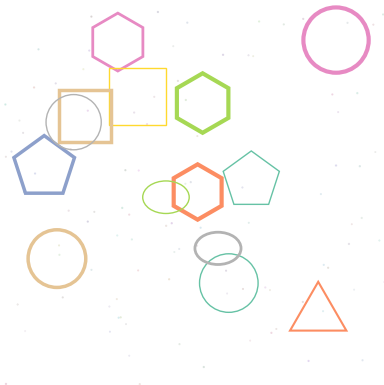[{"shape": "pentagon", "thickness": 1, "radius": 0.38, "center": [0.653, 0.531]}, {"shape": "circle", "thickness": 1, "radius": 0.38, "center": [0.594, 0.265]}, {"shape": "hexagon", "thickness": 3, "radius": 0.36, "center": [0.513, 0.501]}, {"shape": "triangle", "thickness": 1.5, "radius": 0.42, "center": [0.827, 0.184]}, {"shape": "pentagon", "thickness": 2.5, "radius": 0.41, "center": [0.115, 0.565]}, {"shape": "circle", "thickness": 3, "radius": 0.42, "center": [0.873, 0.896]}, {"shape": "hexagon", "thickness": 2, "radius": 0.38, "center": [0.306, 0.891]}, {"shape": "oval", "thickness": 1, "radius": 0.3, "center": [0.431, 0.488]}, {"shape": "hexagon", "thickness": 3, "radius": 0.39, "center": [0.526, 0.732]}, {"shape": "square", "thickness": 1, "radius": 0.37, "center": [0.357, 0.749]}, {"shape": "square", "thickness": 2.5, "radius": 0.34, "center": [0.221, 0.699]}, {"shape": "circle", "thickness": 2.5, "radius": 0.37, "center": [0.148, 0.328]}, {"shape": "circle", "thickness": 1, "radius": 0.36, "center": [0.191, 0.683]}, {"shape": "oval", "thickness": 2, "radius": 0.3, "center": [0.566, 0.355]}]